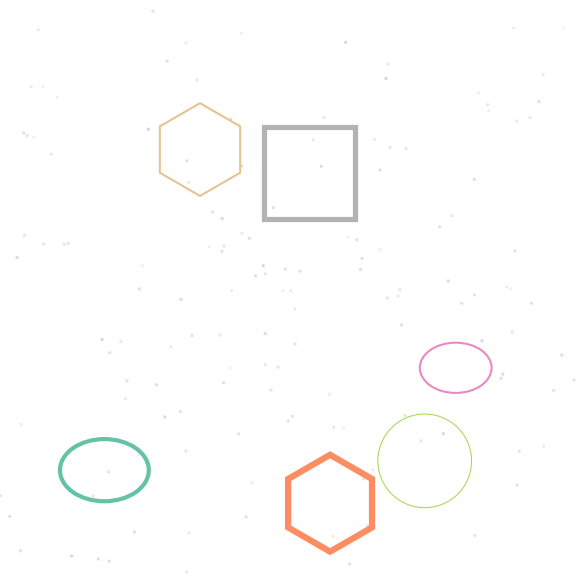[{"shape": "oval", "thickness": 2, "radius": 0.38, "center": [0.181, 0.185]}, {"shape": "hexagon", "thickness": 3, "radius": 0.42, "center": [0.572, 0.128]}, {"shape": "oval", "thickness": 1, "radius": 0.31, "center": [0.789, 0.362]}, {"shape": "circle", "thickness": 0.5, "radius": 0.41, "center": [0.735, 0.201]}, {"shape": "hexagon", "thickness": 1, "radius": 0.4, "center": [0.346, 0.74]}, {"shape": "square", "thickness": 2.5, "radius": 0.39, "center": [0.536, 0.7]}]